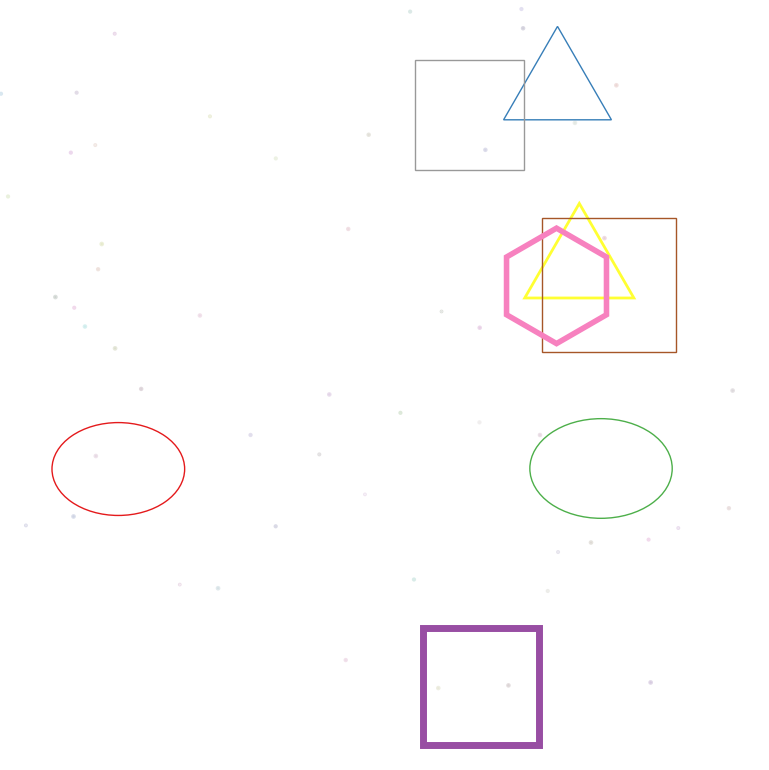[{"shape": "oval", "thickness": 0.5, "radius": 0.43, "center": [0.154, 0.391]}, {"shape": "triangle", "thickness": 0.5, "radius": 0.4, "center": [0.724, 0.885]}, {"shape": "oval", "thickness": 0.5, "radius": 0.46, "center": [0.781, 0.392]}, {"shape": "square", "thickness": 2.5, "radius": 0.38, "center": [0.625, 0.108]}, {"shape": "triangle", "thickness": 1, "radius": 0.41, "center": [0.752, 0.654]}, {"shape": "square", "thickness": 0.5, "radius": 0.43, "center": [0.791, 0.63]}, {"shape": "hexagon", "thickness": 2, "radius": 0.37, "center": [0.723, 0.629]}, {"shape": "square", "thickness": 0.5, "radius": 0.36, "center": [0.61, 0.85]}]